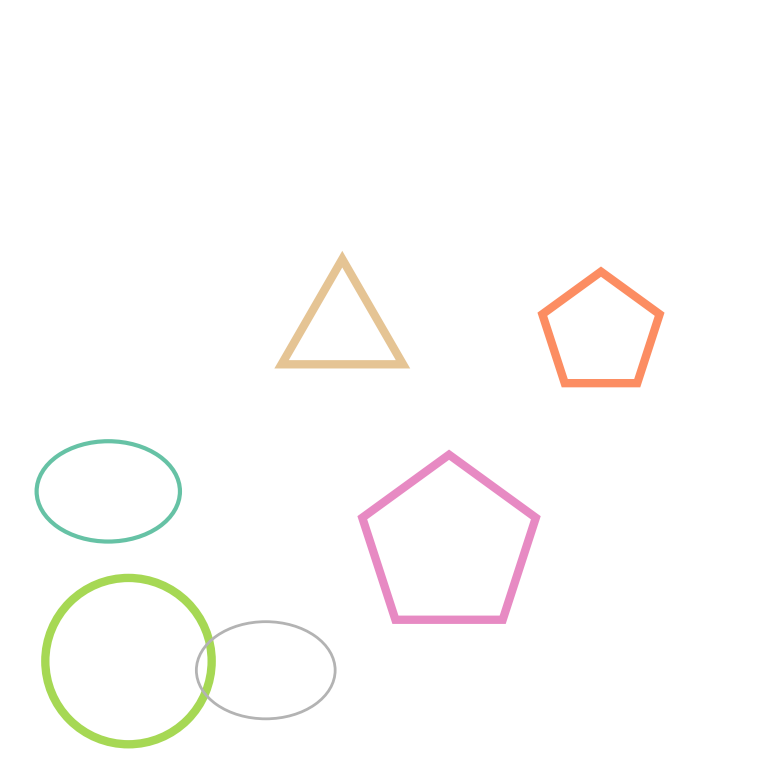[{"shape": "oval", "thickness": 1.5, "radius": 0.47, "center": [0.141, 0.362]}, {"shape": "pentagon", "thickness": 3, "radius": 0.4, "center": [0.781, 0.567]}, {"shape": "pentagon", "thickness": 3, "radius": 0.59, "center": [0.583, 0.291]}, {"shape": "circle", "thickness": 3, "radius": 0.54, "center": [0.167, 0.141]}, {"shape": "triangle", "thickness": 3, "radius": 0.46, "center": [0.445, 0.572]}, {"shape": "oval", "thickness": 1, "radius": 0.45, "center": [0.345, 0.13]}]